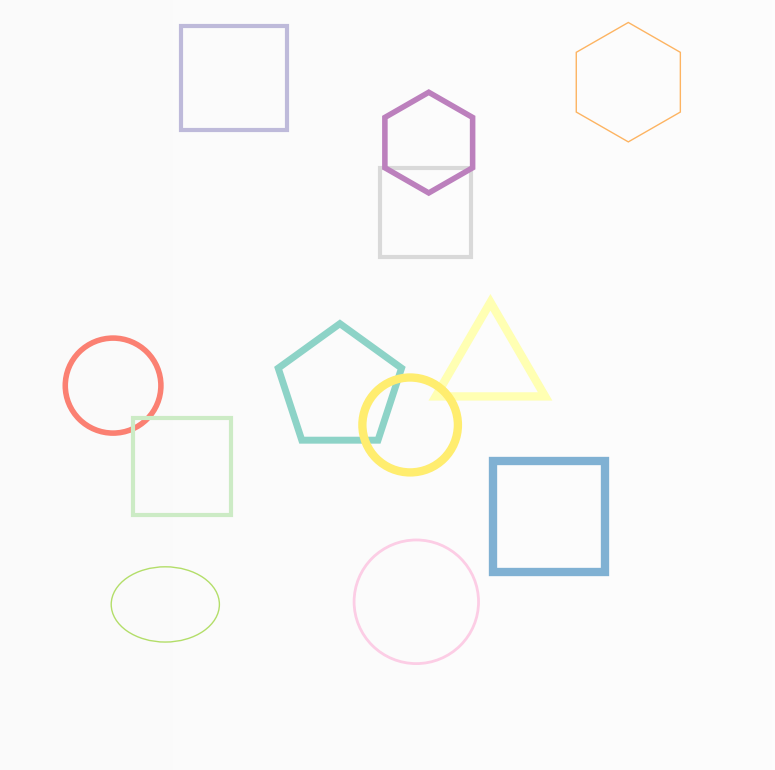[{"shape": "pentagon", "thickness": 2.5, "radius": 0.42, "center": [0.439, 0.496]}, {"shape": "triangle", "thickness": 3, "radius": 0.41, "center": [0.633, 0.526]}, {"shape": "square", "thickness": 1.5, "radius": 0.34, "center": [0.302, 0.899]}, {"shape": "circle", "thickness": 2, "radius": 0.31, "center": [0.146, 0.499]}, {"shape": "square", "thickness": 3, "radius": 0.36, "center": [0.708, 0.329]}, {"shape": "hexagon", "thickness": 0.5, "radius": 0.39, "center": [0.811, 0.893]}, {"shape": "oval", "thickness": 0.5, "radius": 0.35, "center": [0.213, 0.215]}, {"shape": "circle", "thickness": 1, "radius": 0.4, "center": [0.537, 0.218]}, {"shape": "square", "thickness": 1.5, "radius": 0.29, "center": [0.549, 0.724]}, {"shape": "hexagon", "thickness": 2, "radius": 0.33, "center": [0.553, 0.815]}, {"shape": "square", "thickness": 1.5, "radius": 0.32, "center": [0.235, 0.394]}, {"shape": "circle", "thickness": 3, "radius": 0.31, "center": [0.529, 0.448]}]